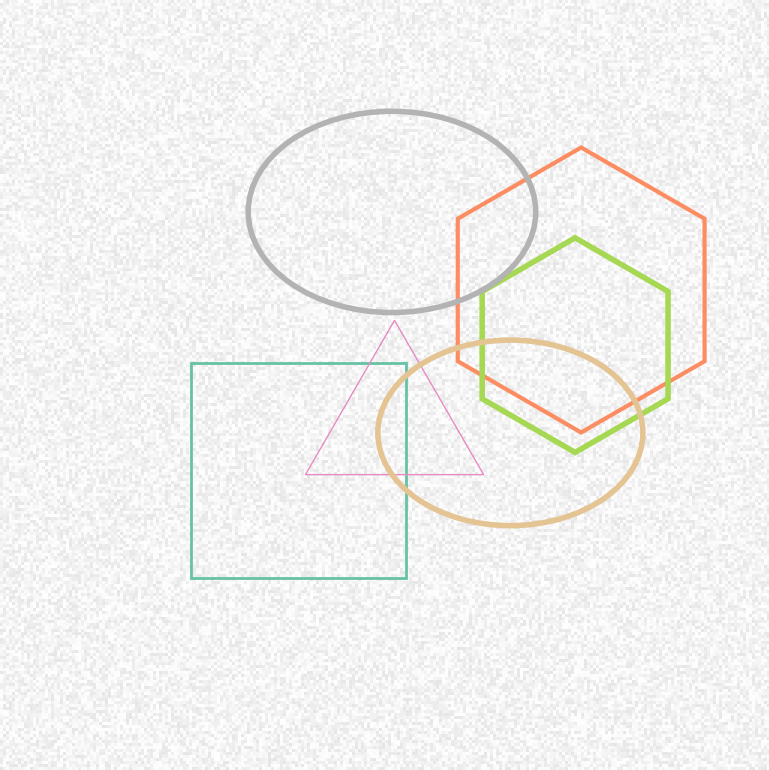[{"shape": "square", "thickness": 1, "radius": 0.7, "center": [0.388, 0.389]}, {"shape": "hexagon", "thickness": 1.5, "radius": 0.93, "center": [0.755, 0.623]}, {"shape": "triangle", "thickness": 0.5, "radius": 0.67, "center": [0.512, 0.45]}, {"shape": "hexagon", "thickness": 2, "radius": 0.7, "center": [0.747, 0.552]}, {"shape": "oval", "thickness": 2, "radius": 0.86, "center": [0.663, 0.438]}, {"shape": "oval", "thickness": 2, "radius": 0.93, "center": [0.509, 0.725]}]